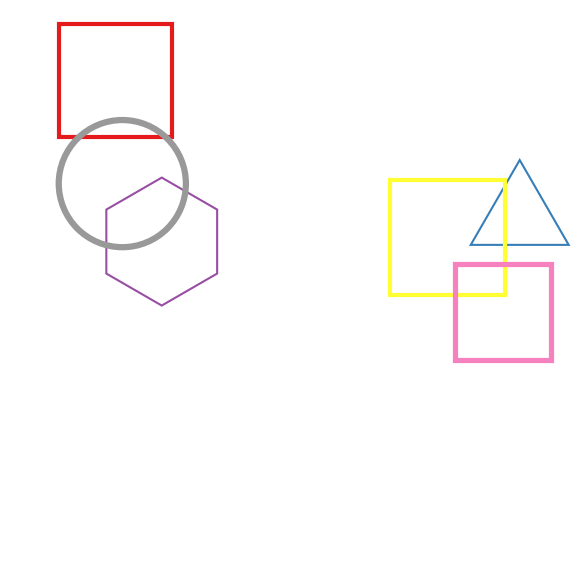[{"shape": "square", "thickness": 2, "radius": 0.49, "center": [0.2, 0.86]}, {"shape": "triangle", "thickness": 1, "radius": 0.49, "center": [0.9, 0.624]}, {"shape": "hexagon", "thickness": 1, "radius": 0.55, "center": [0.28, 0.581]}, {"shape": "square", "thickness": 2, "radius": 0.5, "center": [0.775, 0.587]}, {"shape": "square", "thickness": 2.5, "radius": 0.42, "center": [0.871, 0.459]}, {"shape": "circle", "thickness": 3, "radius": 0.55, "center": [0.212, 0.681]}]